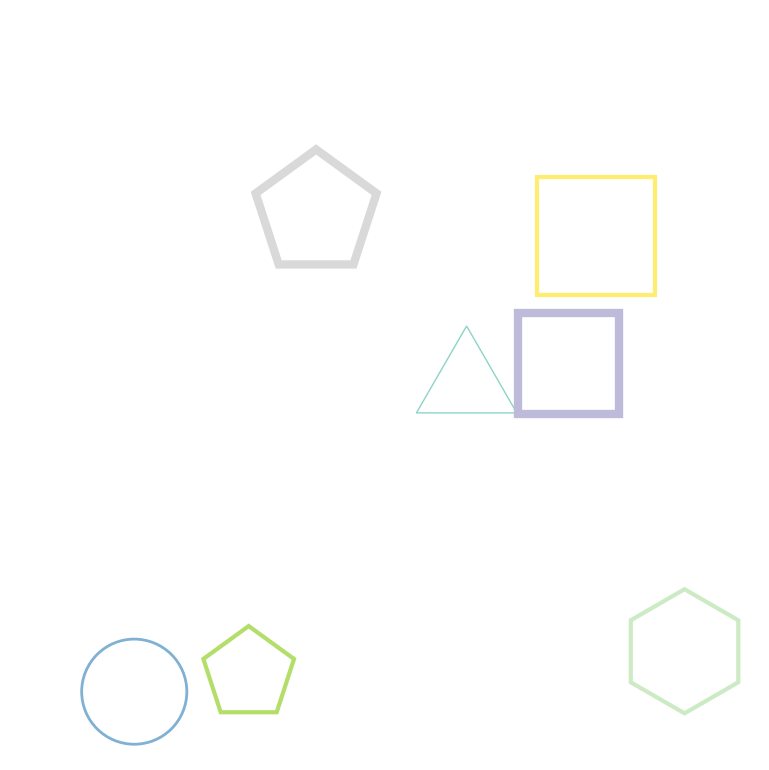[{"shape": "triangle", "thickness": 0.5, "radius": 0.38, "center": [0.606, 0.501]}, {"shape": "square", "thickness": 3, "radius": 0.33, "center": [0.738, 0.528]}, {"shape": "circle", "thickness": 1, "radius": 0.34, "center": [0.174, 0.102]}, {"shape": "pentagon", "thickness": 1.5, "radius": 0.31, "center": [0.323, 0.125]}, {"shape": "pentagon", "thickness": 3, "radius": 0.41, "center": [0.41, 0.723]}, {"shape": "hexagon", "thickness": 1.5, "radius": 0.4, "center": [0.889, 0.154]}, {"shape": "square", "thickness": 1.5, "radius": 0.38, "center": [0.774, 0.694]}]